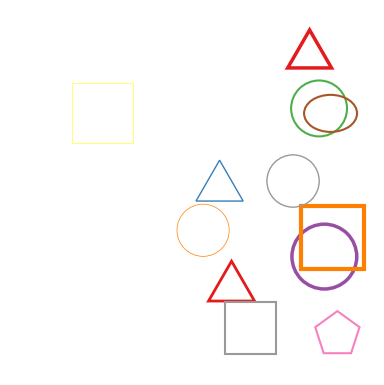[{"shape": "triangle", "thickness": 2.5, "radius": 0.33, "center": [0.804, 0.856]}, {"shape": "triangle", "thickness": 2, "radius": 0.35, "center": [0.601, 0.253]}, {"shape": "triangle", "thickness": 1, "radius": 0.35, "center": [0.57, 0.513]}, {"shape": "circle", "thickness": 1.5, "radius": 0.36, "center": [0.829, 0.718]}, {"shape": "circle", "thickness": 2.5, "radius": 0.42, "center": [0.842, 0.334]}, {"shape": "square", "thickness": 3, "radius": 0.41, "center": [0.863, 0.384]}, {"shape": "circle", "thickness": 0.5, "radius": 0.34, "center": [0.528, 0.402]}, {"shape": "square", "thickness": 0.5, "radius": 0.39, "center": [0.266, 0.706]}, {"shape": "oval", "thickness": 1.5, "radius": 0.34, "center": [0.859, 0.706]}, {"shape": "pentagon", "thickness": 1.5, "radius": 0.3, "center": [0.876, 0.131]}, {"shape": "square", "thickness": 1.5, "radius": 0.33, "center": [0.651, 0.148]}, {"shape": "circle", "thickness": 1, "radius": 0.34, "center": [0.761, 0.53]}]